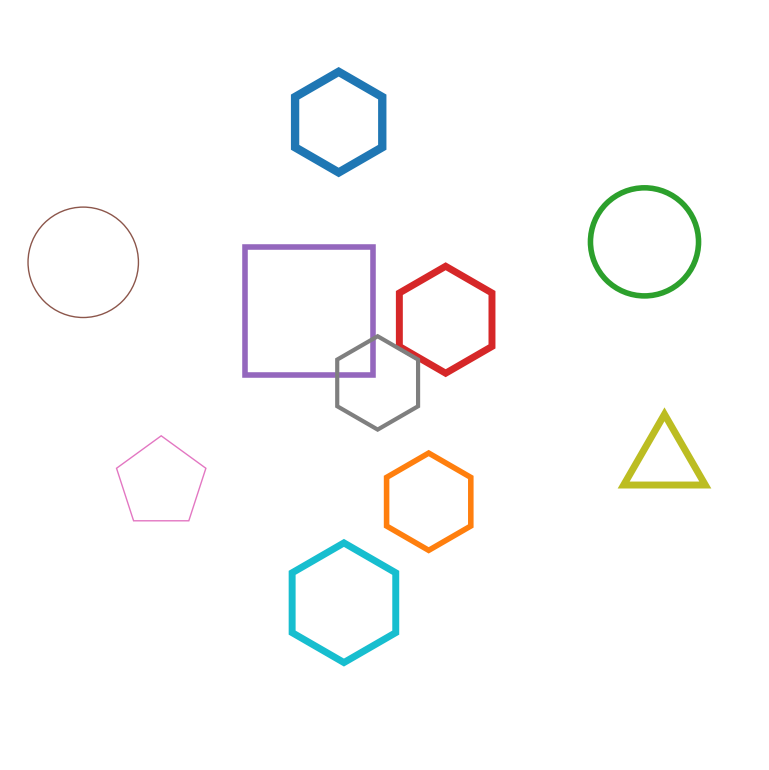[{"shape": "hexagon", "thickness": 3, "radius": 0.33, "center": [0.44, 0.841]}, {"shape": "hexagon", "thickness": 2, "radius": 0.32, "center": [0.557, 0.348]}, {"shape": "circle", "thickness": 2, "radius": 0.35, "center": [0.837, 0.686]}, {"shape": "hexagon", "thickness": 2.5, "radius": 0.35, "center": [0.579, 0.585]}, {"shape": "square", "thickness": 2, "radius": 0.42, "center": [0.401, 0.596]}, {"shape": "circle", "thickness": 0.5, "radius": 0.36, "center": [0.108, 0.659]}, {"shape": "pentagon", "thickness": 0.5, "radius": 0.31, "center": [0.209, 0.373]}, {"shape": "hexagon", "thickness": 1.5, "radius": 0.3, "center": [0.49, 0.503]}, {"shape": "triangle", "thickness": 2.5, "radius": 0.31, "center": [0.863, 0.401]}, {"shape": "hexagon", "thickness": 2.5, "radius": 0.39, "center": [0.447, 0.217]}]